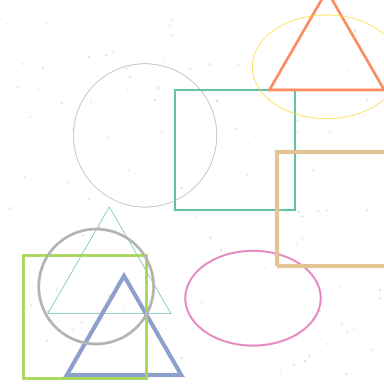[{"shape": "triangle", "thickness": 0.5, "radius": 0.92, "center": [0.284, 0.278]}, {"shape": "square", "thickness": 1.5, "radius": 0.78, "center": [0.61, 0.611]}, {"shape": "triangle", "thickness": 2, "radius": 0.86, "center": [0.849, 0.852]}, {"shape": "triangle", "thickness": 3, "radius": 0.86, "center": [0.322, 0.112]}, {"shape": "oval", "thickness": 1.5, "radius": 0.88, "center": [0.657, 0.225]}, {"shape": "square", "thickness": 2, "radius": 0.8, "center": [0.22, 0.178]}, {"shape": "oval", "thickness": 0.5, "radius": 0.96, "center": [0.848, 0.826]}, {"shape": "square", "thickness": 3, "radius": 0.73, "center": [0.867, 0.457]}, {"shape": "circle", "thickness": 2, "radius": 0.75, "center": [0.25, 0.256]}, {"shape": "circle", "thickness": 0.5, "radius": 0.93, "center": [0.377, 0.648]}]